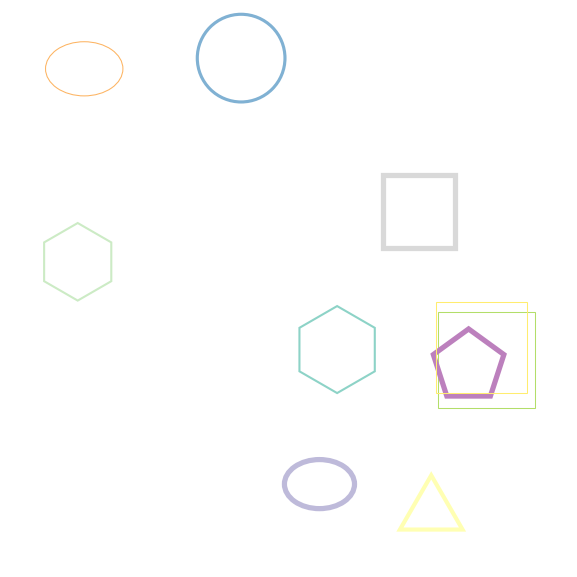[{"shape": "hexagon", "thickness": 1, "radius": 0.38, "center": [0.584, 0.394]}, {"shape": "triangle", "thickness": 2, "radius": 0.31, "center": [0.747, 0.113]}, {"shape": "oval", "thickness": 2.5, "radius": 0.3, "center": [0.553, 0.161]}, {"shape": "circle", "thickness": 1.5, "radius": 0.38, "center": [0.418, 0.898]}, {"shape": "oval", "thickness": 0.5, "radius": 0.33, "center": [0.146, 0.88]}, {"shape": "square", "thickness": 0.5, "radius": 0.42, "center": [0.842, 0.376]}, {"shape": "square", "thickness": 2.5, "radius": 0.32, "center": [0.726, 0.633]}, {"shape": "pentagon", "thickness": 2.5, "radius": 0.32, "center": [0.811, 0.365]}, {"shape": "hexagon", "thickness": 1, "radius": 0.34, "center": [0.135, 0.546]}, {"shape": "square", "thickness": 0.5, "radius": 0.39, "center": [0.834, 0.397]}]